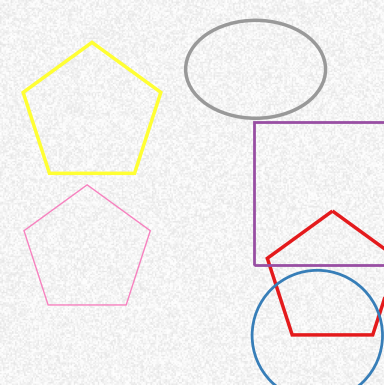[{"shape": "pentagon", "thickness": 2.5, "radius": 0.89, "center": [0.864, 0.274]}, {"shape": "circle", "thickness": 2, "radius": 0.85, "center": [0.824, 0.129]}, {"shape": "square", "thickness": 2, "radius": 0.93, "center": [0.846, 0.497]}, {"shape": "pentagon", "thickness": 2.5, "radius": 0.94, "center": [0.239, 0.702]}, {"shape": "pentagon", "thickness": 1, "radius": 0.86, "center": [0.226, 0.347]}, {"shape": "oval", "thickness": 2.5, "radius": 0.91, "center": [0.664, 0.82]}]